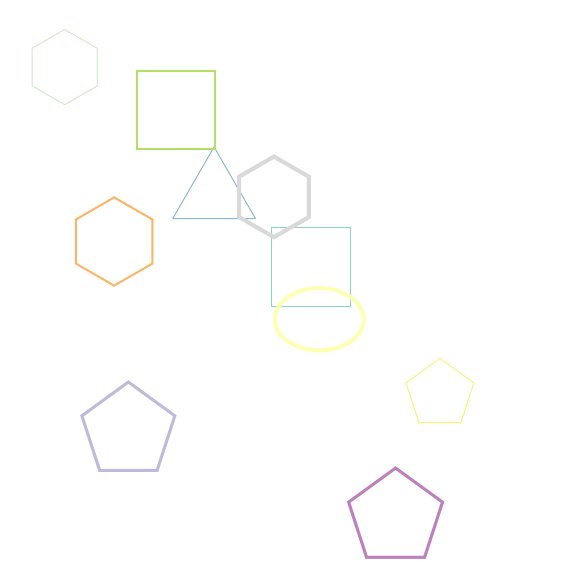[{"shape": "square", "thickness": 0.5, "radius": 0.34, "center": [0.538, 0.538]}, {"shape": "oval", "thickness": 2, "radius": 0.39, "center": [0.553, 0.446]}, {"shape": "pentagon", "thickness": 1.5, "radius": 0.42, "center": [0.222, 0.253]}, {"shape": "triangle", "thickness": 0.5, "radius": 0.41, "center": [0.371, 0.662]}, {"shape": "hexagon", "thickness": 1, "radius": 0.38, "center": [0.198, 0.581]}, {"shape": "square", "thickness": 1, "radius": 0.33, "center": [0.305, 0.809]}, {"shape": "hexagon", "thickness": 2, "radius": 0.35, "center": [0.474, 0.658]}, {"shape": "pentagon", "thickness": 1.5, "radius": 0.43, "center": [0.685, 0.103]}, {"shape": "hexagon", "thickness": 0.5, "radius": 0.33, "center": [0.112, 0.883]}, {"shape": "pentagon", "thickness": 0.5, "radius": 0.31, "center": [0.762, 0.317]}]